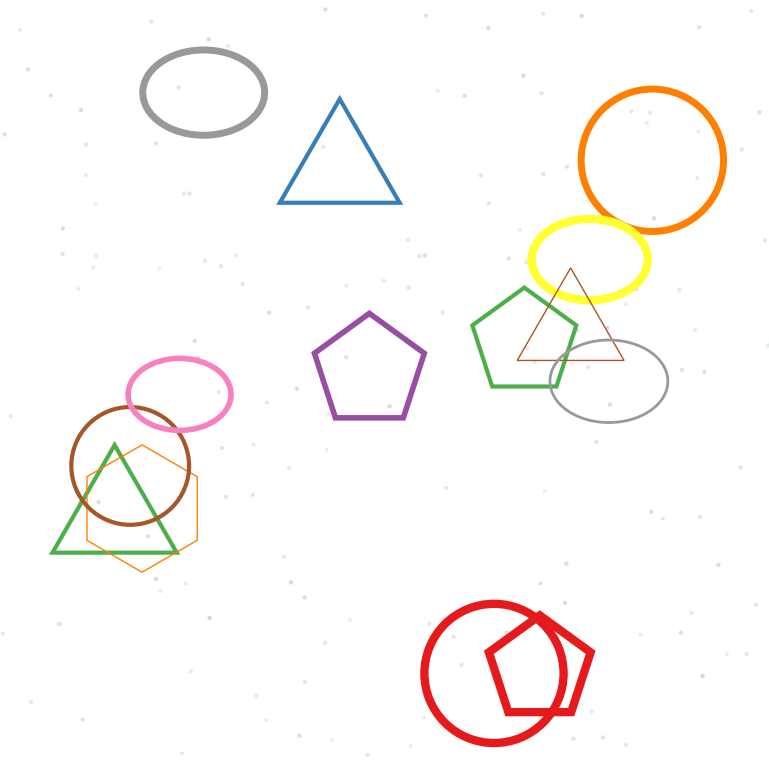[{"shape": "pentagon", "thickness": 3, "radius": 0.35, "center": [0.701, 0.131]}, {"shape": "circle", "thickness": 3, "radius": 0.45, "center": [0.642, 0.125]}, {"shape": "triangle", "thickness": 1.5, "radius": 0.45, "center": [0.441, 0.782]}, {"shape": "pentagon", "thickness": 1.5, "radius": 0.35, "center": [0.681, 0.555]}, {"shape": "triangle", "thickness": 1.5, "radius": 0.47, "center": [0.149, 0.329]}, {"shape": "pentagon", "thickness": 2, "radius": 0.37, "center": [0.48, 0.518]}, {"shape": "circle", "thickness": 2.5, "radius": 0.46, "center": [0.847, 0.792]}, {"shape": "hexagon", "thickness": 0.5, "radius": 0.41, "center": [0.185, 0.34]}, {"shape": "oval", "thickness": 3, "radius": 0.38, "center": [0.766, 0.663]}, {"shape": "circle", "thickness": 1.5, "radius": 0.38, "center": [0.169, 0.395]}, {"shape": "triangle", "thickness": 0.5, "radius": 0.4, "center": [0.741, 0.572]}, {"shape": "oval", "thickness": 2, "radius": 0.33, "center": [0.233, 0.488]}, {"shape": "oval", "thickness": 1, "radius": 0.38, "center": [0.791, 0.505]}, {"shape": "oval", "thickness": 2.5, "radius": 0.4, "center": [0.265, 0.88]}]